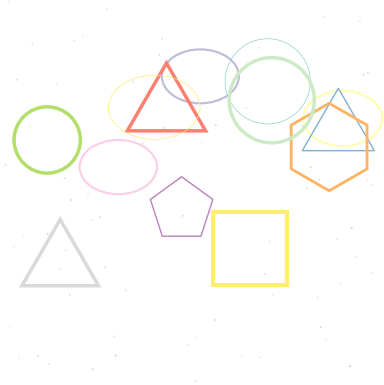[{"shape": "circle", "thickness": 0.5, "radius": 0.55, "center": [0.695, 0.789]}, {"shape": "oval", "thickness": 1.5, "radius": 0.51, "center": [0.89, 0.692]}, {"shape": "oval", "thickness": 1.5, "radius": 0.5, "center": [0.52, 0.802]}, {"shape": "triangle", "thickness": 2.5, "radius": 0.59, "center": [0.432, 0.719]}, {"shape": "triangle", "thickness": 1, "radius": 0.54, "center": [0.879, 0.663]}, {"shape": "hexagon", "thickness": 2, "radius": 0.57, "center": [0.855, 0.618]}, {"shape": "circle", "thickness": 2.5, "radius": 0.43, "center": [0.123, 0.636]}, {"shape": "oval", "thickness": 1.5, "radius": 0.5, "center": [0.307, 0.566]}, {"shape": "triangle", "thickness": 2.5, "radius": 0.57, "center": [0.156, 0.315]}, {"shape": "pentagon", "thickness": 1, "radius": 0.43, "center": [0.472, 0.456]}, {"shape": "circle", "thickness": 2.5, "radius": 0.55, "center": [0.706, 0.74]}, {"shape": "square", "thickness": 3, "radius": 0.48, "center": [0.65, 0.354]}, {"shape": "oval", "thickness": 0.5, "radius": 0.59, "center": [0.401, 0.721]}]